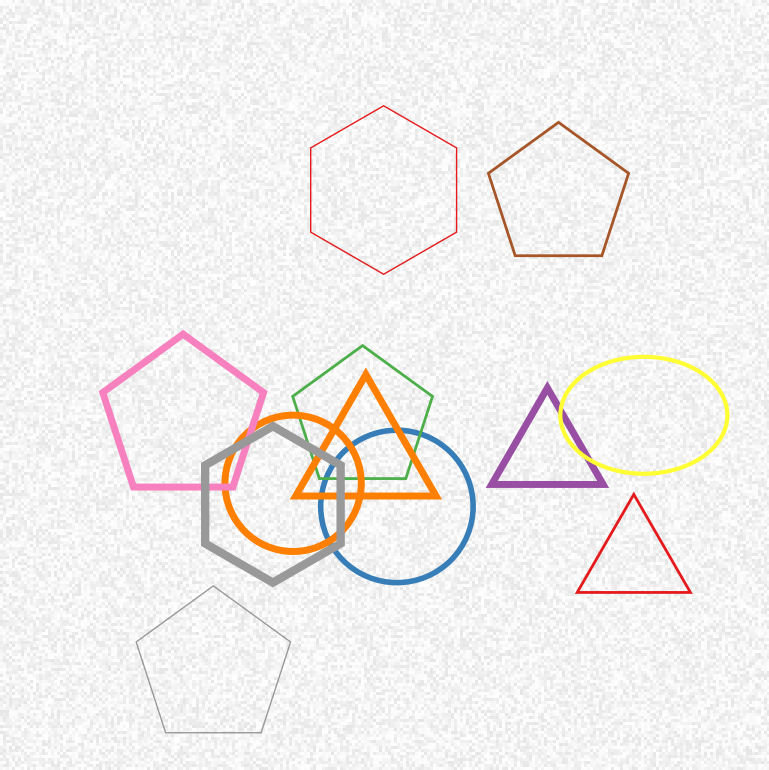[{"shape": "hexagon", "thickness": 0.5, "radius": 0.55, "center": [0.498, 0.753]}, {"shape": "triangle", "thickness": 1, "radius": 0.42, "center": [0.823, 0.273]}, {"shape": "circle", "thickness": 2, "radius": 0.49, "center": [0.515, 0.342]}, {"shape": "pentagon", "thickness": 1, "radius": 0.48, "center": [0.471, 0.456]}, {"shape": "triangle", "thickness": 2.5, "radius": 0.42, "center": [0.711, 0.413]}, {"shape": "circle", "thickness": 2.5, "radius": 0.44, "center": [0.381, 0.372]}, {"shape": "triangle", "thickness": 2.5, "radius": 0.53, "center": [0.475, 0.408]}, {"shape": "oval", "thickness": 1.5, "radius": 0.54, "center": [0.836, 0.461]}, {"shape": "pentagon", "thickness": 1, "radius": 0.48, "center": [0.725, 0.745]}, {"shape": "pentagon", "thickness": 2.5, "radius": 0.55, "center": [0.238, 0.456]}, {"shape": "hexagon", "thickness": 3, "radius": 0.51, "center": [0.354, 0.345]}, {"shape": "pentagon", "thickness": 0.5, "radius": 0.53, "center": [0.277, 0.134]}]